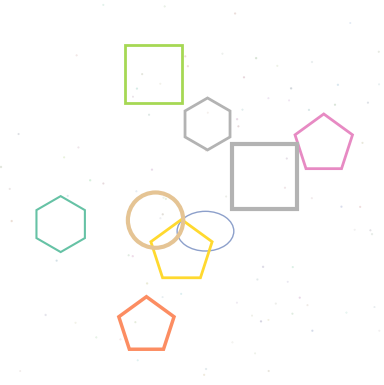[{"shape": "hexagon", "thickness": 1.5, "radius": 0.36, "center": [0.158, 0.418]}, {"shape": "pentagon", "thickness": 2.5, "radius": 0.38, "center": [0.38, 0.154]}, {"shape": "oval", "thickness": 1, "radius": 0.37, "center": [0.534, 0.4]}, {"shape": "pentagon", "thickness": 2, "radius": 0.39, "center": [0.841, 0.625]}, {"shape": "square", "thickness": 2, "radius": 0.37, "center": [0.399, 0.807]}, {"shape": "pentagon", "thickness": 2, "radius": 0.42, "center": [0.471, 0.346]}, {"shape": "circle", "thickness": 3, "radius": 0.36, "center": [0.404, 0.428]}, {"shape": "hexagon", "thickness": 2, "radius": 0.34, "center": [0.539, 0.678]}, {"shape": "square", "thickness": 3, "radius": 0.42, "center": [0.688, 0.542]}]